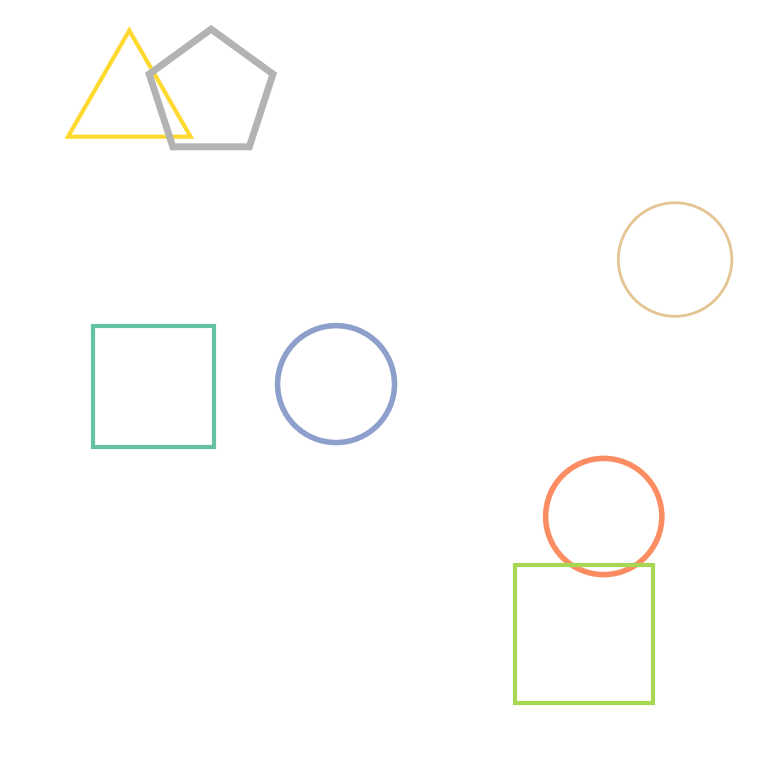[{"shape": "square", "thickness": 1.5, "radius": 0.39, "center": [0.199, 0.498]}, {"shape": "circle", "thickness": 2, "radius": 0.38, "center": [0.784, 0.329]}, {"shape": "circle", "thickness": 2, "radius": 0.38, "center": [0.436, 0.501]}, {"shape": "square", "thickness": 1.5, "radius": 0.45, "center": [0.759, 0.177]}, {"shape": "triangle", "thickness": 1.5, "radius": 0.46, "center": [0.168, 0.868]}, {"shape": "circle", "thickness": 1, "radius": 0.37, "center": [0.877, 0.663]}, {"shape": "pentagon", "thickness": 2.5, "radius": 0.42, "center": [0.274, 0.878]}]